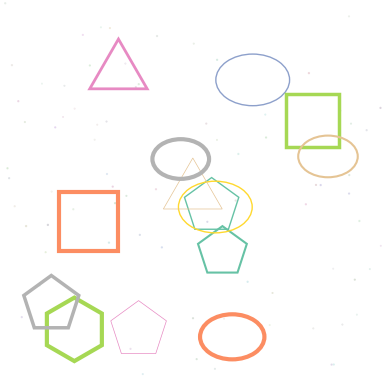[{"shape": "pentagon", "thickness": 1, "radius": 0.37, "center": [0.55, 0.465]}, {"shape": "pentagon", "thickness": 1.5, "radius": 0.33, "center": [0.578, 0.346]}, {"shape": "square", "thickness": 3, "radius": 0.38, "center": [0.229, 0.424]}, {"shape": "oval", "thickness": 3, "radius": 0.42, "center": [0.603, 0.125]}, {"shape": "oval", "thickness": 1, "radius": 0.48, "center": [0.656, 0.792]}, {"shape": "triangle", "thickness": 2, "radius": 0.43, "center": [0.308, 0.812]}, {"shape": "pentagon", "thickness": 0.5, "radius": 0.38, "center": [0.36, 0.143]}, {"shape": "square", "thickness": 2.5, "radius": 0.34, "center": [0.811, 0.686]}, {"shape": "hexagon", "thickness": 3, "radius": 0.41, "center": [0.193, 0.145]}, {"shape": "oval", "thickness": 1, "radius": 0.48, "center": [0.559, 0.462]}, {"shape": "oval", "thickness": 1.5, "radius": 0.39, "center": [0.852, 0.594]}, {"shape": "triangle", "thickness": 0.5, "radius": 0.44, "center": [0.501, 0.501]}, {"shape": "oval", "thickness": 3, "radius": 0.37, "center": [0.469, 0.587]}, {"shape": "pentagon", "thickness": 2.5, "radius": 0.38, "center": [0.133, 0.209]}]